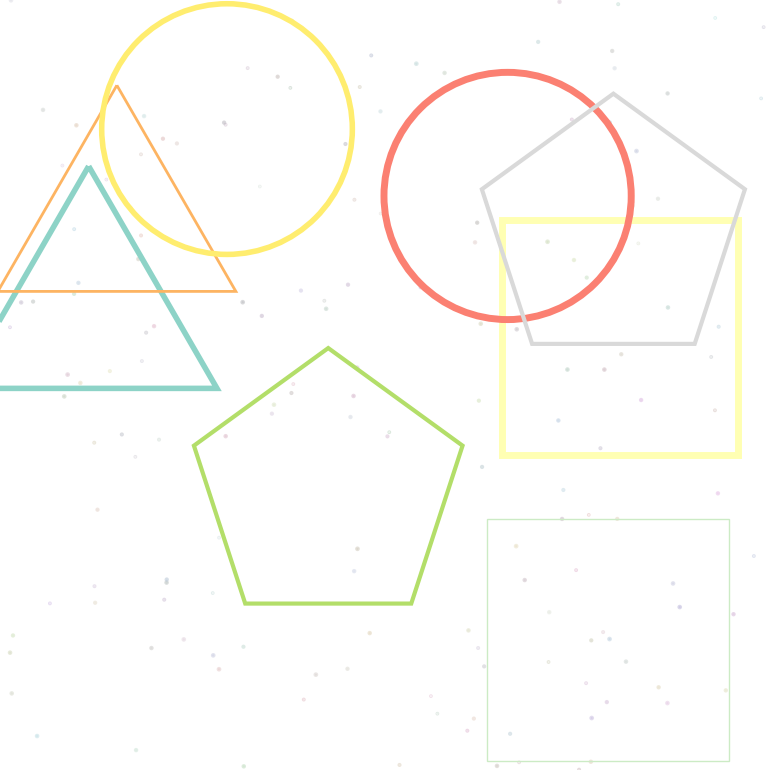[{"shape": "triangle", "thickness": 2, "radius": 0.96, "center": [0.115, 0.592]}, {"shape": "square", "thickness": 2.5, "radius": 0.76, "center": [0.806, 0.562]}, {"shape": "circle", "thickness": 2.5, "radius": 0.8, "center": [0.659, 0.745]}, {"shape": "triangle", "thickness": 1, "radius": 0.89, "center": [0.152, 0.711]}, {"shape": "pentagon", "thickness": 1.5, "radius": 0.92, "center": [0.426, 0.365]}, {"shape": "pentagon", "thickness": 1.5, "radius": 0.9, "center": [0.797, 0.699]}, {"shape": "square", "thickness": 0.5, "radius": 0.79, "center": [0.789, 0.169]}, {"shape": "circle", "thickness": 2, "radius": 0.81, "center": [0.295, 0.832]}]